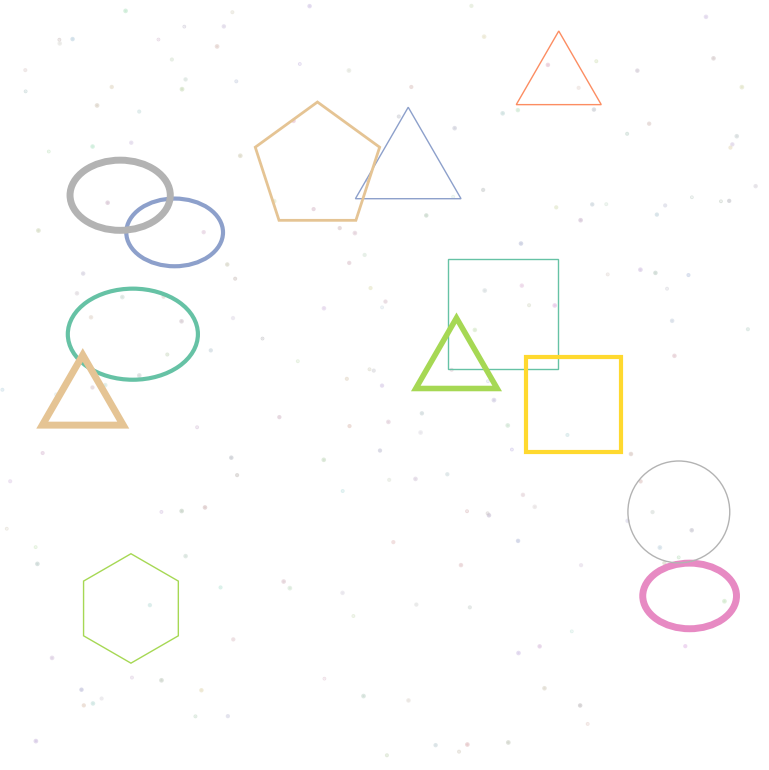[{"shape": "oval", "thickness": 1.5, "radius": 0.42, "center": [0.173, 0.566]}, {"shape": "square", "thickness": 0.5, "radius": 0.36, "center": [0.653, 0.592]}, {"shape": "triangle", "thickness": 0.5, "radius": 0.32, "center": [0.726, 0.896]}, {"shape": "triangle", "thickness": 0.5, "radius": 0.4, "center": [0.53, 0.782]}, {"shape": "oval", "thickness": 1.5, "radius": 0.31, "center": [0.227, 0.698]}, {"shape": "oval", "thickness": 2.5, "radius": 0.3, "center": [0.896, 0.226]}, {"shape": "triangle", "thickness": 2, "radius": 0.31, "center": [0.593, 0.526]}, {"shape": "hexagon", "thickness": 0.5, "radius": 0.36, "center": [0.17, 0.21]}, {"shape": "square", "thickness": 1.5, "radius": 0.31, "center": [0.745, 0.475]}, {"shape": "triangle", "thickness": 2.5, "radius": 0.3, "center": [0.107, 0.478]}, {"shape": "pentagon", "thickness": 1, "radius": 0.42, "center": [0.412, 0.783]}, {"shape": "oval", "thickness": 2.5, "radius": 0.33, "center": [0.156, 0.746]}, {"shape": "circle", "thickness": 0.5, "radius": 0.33, "center": [0.882, 0.335]}]